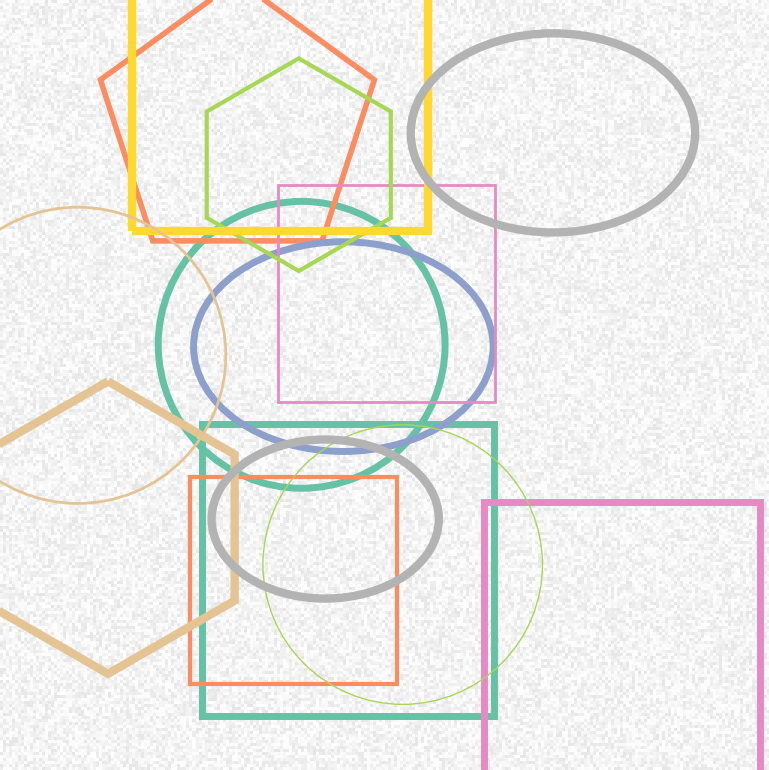[{"shape": "square", "thickness": 2.5, "radius": 0.95, "center": [0.452, 0.26]}, {"shape": "circle", "thickness": 2.5, "radius": 0.93, "center": [0.392, 0.552]}, {"shape": "pentagon", "thickness": 2, "radius": 0.94, "center": [0.308, 0.838]}, {"shape": "square", "thickness": 1.5, "radius": 0.67, "center": [0.381, 0.246]}, {"shape": "oval", "thickness": 2.5, "radius": 0.97, "center": [0.446, 0.55]}, {"shape": "square", "thickness": 2.5, "radius": 0.9, "center": [0.808, 0.17]}, {"shape": "square", "thickness": 1, "radius": 0.7, "center": [0.502, 0.619]}, {"shape": "circle", "thickness": 0.5, "radius": 0.91, "center": [0.523, 0.267]}, {"shape": "hexagon", "thickness": 1.5, "radius": 0.69, "center": [0.388, 0.786]}, {"shape": "square", "thickness": 3, "radius": 0.96, "center": [0.363, 0.892]}, {"shape": "hexagon", "thickness": 3, "radius": 0.95, "center": [0.14, 0.315]}, {"shape": "circle", "thickness": 1, "radius": 0.96, "center": [0.101, 0.539]}, {"shape": "oval", "thickness": 3, "radius": 0.92, "center": [0.718, 0.827]}, {"shape": "oval", "thickness": 3, "radius": 0.74, "center": [0.422, 0.326]}]